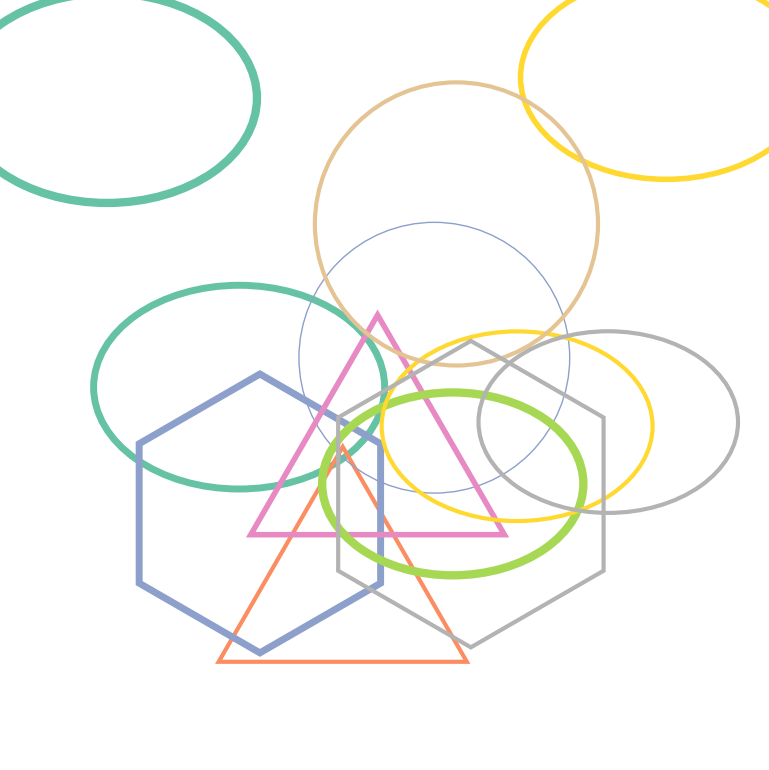[{"shape": "oval", "thickness": 2.5, "radius": 0.94, "center": [0.311, 0.497]}, {"shape": "oval", "thickness": 3, "radius": 0.97, "center": [0.139, 0.873]}, {"shape": "triangle", "thickness": 1.5, "radius": 0.93, "center": [0.445, 0.234]}, {"shape": "circle", "thickness": 0.5, "radius": 0.88, "center": [0.564, 0.535]}, {"shape": "hexagon", "thickness": 2.5, "radius": 0.91, "center": [0.338, 0.333]}, {"shape": "triangle", "thickness": 2, "radius": 0.95, "center": [0.49, 0.401]}, {"shape": "oval", "thickness": 3, "radius": 0.85, "center": [0.588, 0.372]}, {"shape": "oval", "thickness": 2, "radius": 0.95, "center": [0.865, 0.899]}, {"shape": "oval", "thickness": 1.5, "radius": 0.88, "center": [0.672, 0.446]}, {"shape": "circle", "thickness": 1.5, "radius": 0.92, "center": [0.593, 0.709]}, {"shape": "hexagon", "thickness": 1.5, "radius": 1.0, "center": [0.612, 0.358]}, {"shape": "oval", "thickness": 1.5, "radius": 0.84, "center": [0.79, 0.452]}]